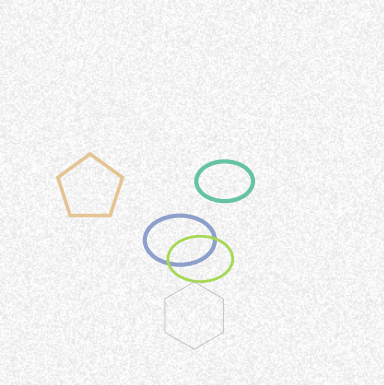[{"shape": "oval", "thickness": 3, "radius": 0.37, "center": [0.584, 0.529]}, {"shape": "oval", "thickness": 3, "radius": 0.46, "center": [0.467, 0.376]}, {"shape": "oval", "thickness": 2, "radius": 0.42, "center": [0.52, 0.327]}, {"shape": "pentagon", "thickness": 2.5, "radius": 0.44, "center": [0.234, 0.512]}, {"shape": "hexagon", "thickness": 0.5, "radius": 0.44, "center": [0.504, 0.18]}]